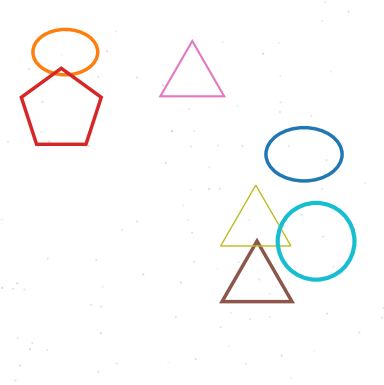[{"shape": "oval", "thickness": 2.5, "radius": 0.49, "center": [0.79, 0.599]}, {"shape": "oval", "thickness": 2.5, "radius": 0.42, "center": [0.17, 0.865]}, {"shape": "pentagon", "thickness": 2.5, "radius": 0.55, "center": [0.159, 0.713]}, {"shape": "triangle", "thickness": 2.5, "radius": 0.52, "center": [0.668, 0.269]}, {"shape": "triangle", "thickness": 1.5, "radius": 0.48, "center": [0.499, 0.798]}, {"shape": "triangle", "thickness": 1, "radius": 0.53, "center": [0.664, 0.414]}, {"shape": "circle", "thickness": 3, "radius": 0.5, "center": [0.821, 0.373]}]